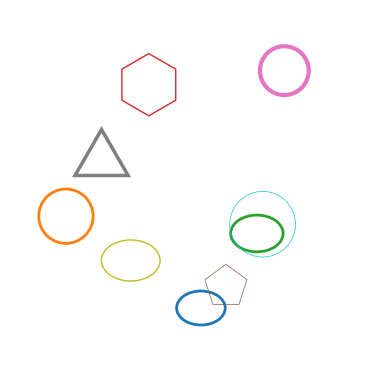[{"shape": "oval", "thickness": 2, "radius": 0.32, "center": [0.522, 0.2]}, {"shape": "circle", "thickness": 2, "radius": 0.35, "center": [0.171, 0.438]}, {"shape": "oval", "thickness": 2, "radius": 0.34, "center": [0.667, 0.394]}, {"shape": "hexagon", "thickness": 1, "radius": 0.4, "center": [0.387, 0.78]}, {"shape": "pentagon", "thickness": 0.5, "radius": 0.29, "center": [0.587, 0.256]}, {"shape": "circle", "thickness": 3, "radius": 0.32, "center": [0.739, 0.817]}, {"shape": "triangle", "thickness": 2.5, "radius": 0.4, "center": [0.264, 0.584]}, {"shape": "oval", "thickness": 1, "radius": 0.38, "center": [0.34, 0.323]}, {"shape": "circle", "thickness": 0.5, "radius": 0.43, "center": [0.682, 0.418]}]